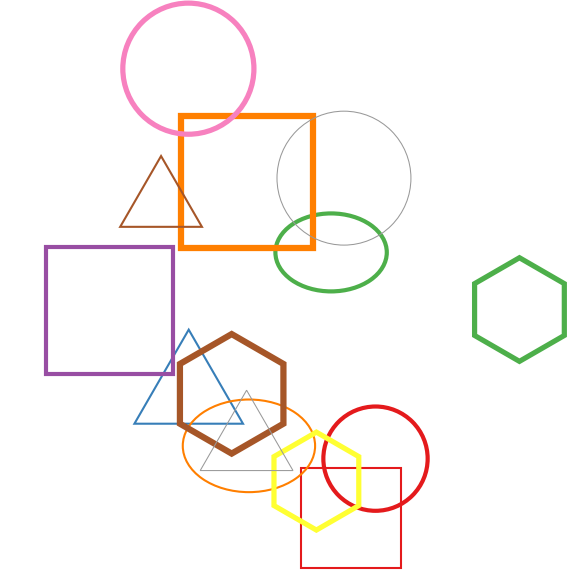[{"shape": "circle", "thickness": 2, "radius": 0.45, "center": [0.65, 0.205]}, {"shape": "square", "thickness": 1, "radius": 0.43, "center": [0.608, 0.102]}, {"shape": "triangle", "thickness": 1, "radius": 0.54, "center": [0.327, 0.32]}, {"shape": "hexagon", "thickness": 2.5, "radius": 0.45, "center": [0.899, 0.463]}, {"shape": "oval", "thickness": 2, "radius": 0.48, "center": [0.573, 0.562]}, {"shape": "square", "thickness": 2, "radius": 0.55, "center": [0.189, 0.462]}, {"shape": "oval", "thickness": 1, "radius": 0.57, "center": [0.431, 0.227]}, {"shape": "square", "thickness": 3, "radius": 0.57, "center": [0.427, 0.685]}, {"shape": "hexagon", "thickness": 2.5, "radius": 0.42, "center": [0.548, 0.166]}, {"shape": "triangle", "thickness": 1, "radius": 0.41, "center": [0.279, 0.647]}, {"shape": "hexagon", "thickness": 3, "radius": 0.52, "center": [0.401, 0.317]}, {"shape": "circle", "thickness": 2.5, "radius": 0.57, "center": [0.326, 0.88]}, {"shape": "triangle", "thickness": 0.5, "radius": 0.46, "center": [0.427, 0.231]}, {"shape": "circle", "thickness": 0.5, "radius": 0.58, "center": [0.596, 0.691]}]